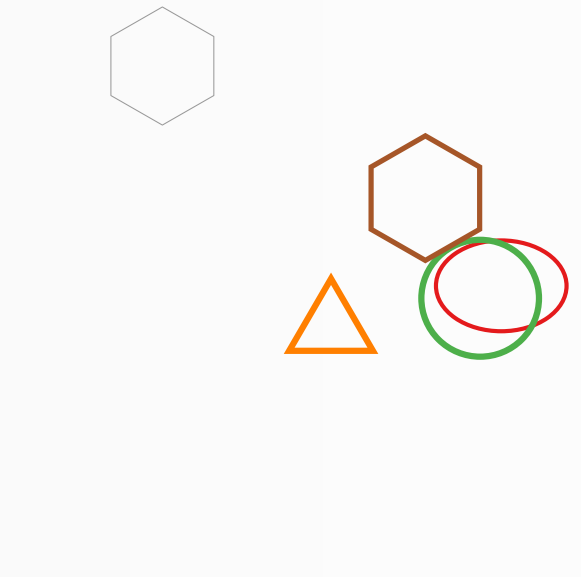[{"shape": "oval", "thickness": 2, "radius": 0.56, "center": [0.862, 0.504]}, {"shape": "circle", "thickness": 3, "radius": 0.51, "center": [0.826, 0.483]}, {"shape": "triangle", "thickness": 3, "radius": 0.42, "center": [0.57, 0.433]}, {"shape": "hexagon", "thickness": 2.5, "radius": 0.54, "center": [0.732, 0.656]}, {"shape": "hexagon", "thickness": 0.5, "radius": 0.51, "center": [0.279, 0.885]}]